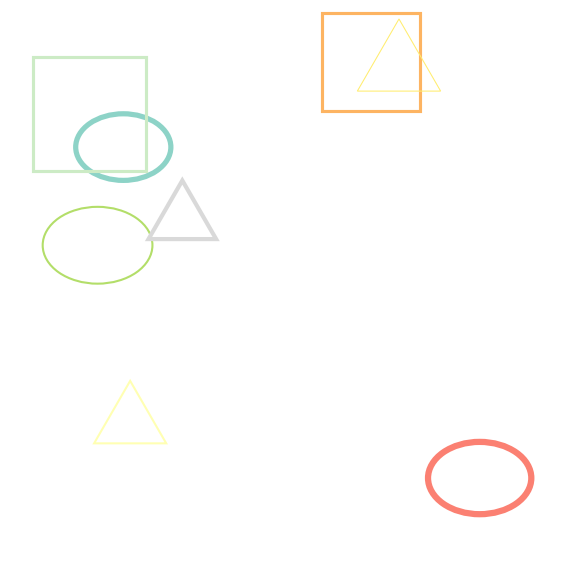[{"shape": "oval", "thickness": 2.5, "radius": 0.41, "center": [0.213, 0.744]}, {"shape": "triangle", "thickness": 1, "radius": 0.36, "center": [0.225, 0.267]}, {"shape": "oval", "thickness": 3, "radius": 0.45, "center": [0.831, 0.171]}, {"shape": "square", "thickness": 1.5, "radius": 0.43, "center": [0.643, 0.892]}, {"shape": "oval", "thickness": 1, "radius": 0.48, "center": [0.169, 0.574]}, {"shape": "triangle", "thickness": 2, "radius": 0.34, "center": [0.316, 0.619]}, {"shape": "square", "thickness": 1.5, "radius": 0.49, "center": [0.155, 0.802]}, {"shape": "triangle", "thickness": 0.5, "radius": 0.42, "center": [0.691, 0.883]}]